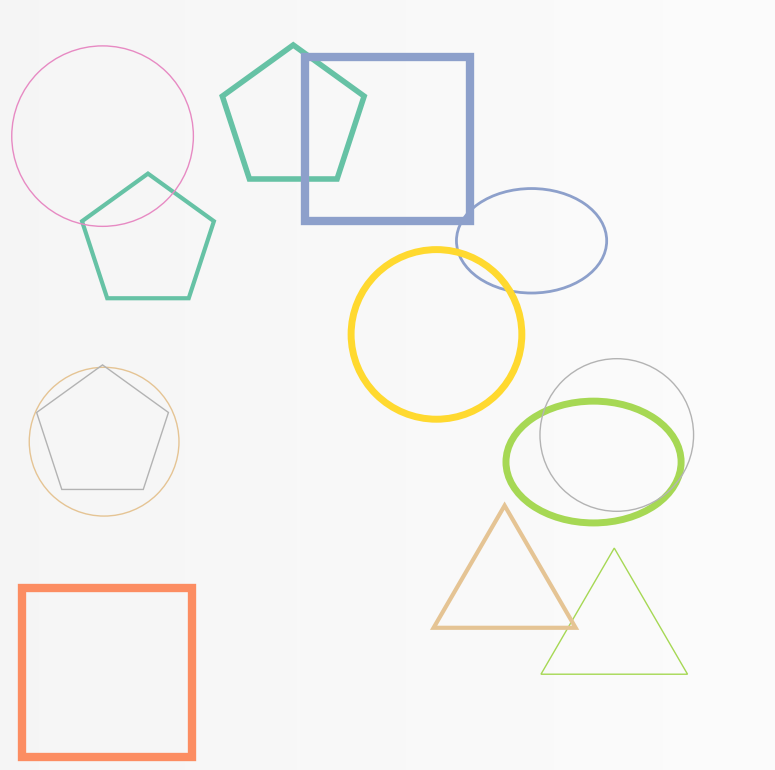[{"shape": "pentagon", "thickness": 2, "radius": 0.48, "center": [0.378, 0.845]}, {"shape": "pentagon", "thickness": 1.5, "radius": 0.45, "center": [0.191, 0.685]}, {"shape": "square", "thickness": 3, "radius": 0.55, "center": [0.138, 0.127]}, {"shape": "oval", "thickness": 1, "radius": 0.48, "center": [0.686, 0.687]}, {"shape": "square", "thickness": 3, "radius": 0.53, "center": [0.5, 0.819]}, {"shape": "circle", "thickness": 0.5, "radius": 0.59, "center": [0.132, 0.823]}, {"shape": "oval", "thickness": 2.5, "radius": 0.56, "center": [0.766, 0.4]}, {"shape": "triangle", "thickness": 0.5, "radius": 0.55, "center": [0.793, 0.179]}, {"shape": "circle", "thickness": 2.5, "radius": 0.55, "center": [0.563, 0.566]}, {"shape": "circle", "thickness": 0.5, "radius": 0.48, "center": [0.134, 0.426]}, {"shape": "triangle", "thickness": 1.5, "radius": 0.53, "center": [0.651, 0.238]}, {"shape": "circle", "thickness": 0.5, "radius": 0.5, "center": [0.796, 0.435]}, {"shape": "pentagon", "thickness": 0.5, "radius": 0.45, "center": [0.132, 0.437]}]